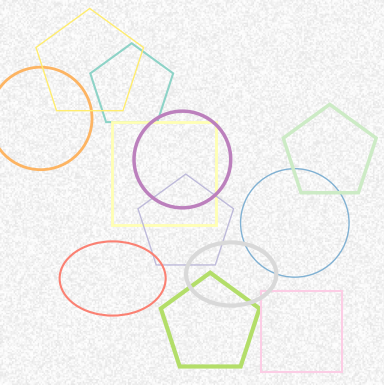[{"shape": "pentagon", "thickness": 1.5, "radius": 0.57, "center": [0.342, 0.774]}, {"shape": "square", "thickness": 2, "radius": 0.67, "center": [0.426, 0.55]}, {"shape": "pentagon", "thickness": 1, "radius": 0.65, "center": [0.483, 0.417]}, {"shape": "oval", "thickness": 1.5, "radius": 0.69, "center": [0.293, 0.277]}, {"shape": "circle", "thickness": 1, "radius": 0.7, "center": [0.766, 0.421]}, {"shape": "circle", "thickness": 2, "radius": 0.67, "center": [0.106, 0.692]}, {"shape": "pentagon", "thickness": 3, "radius": 0.67, "center": [0.546, 0.157]}, {"shape": "square", "thickness": 1.5, "radius": 0.52, "center": [0.782, 0.14]}, {"shape": "oval", "thickness": 3, "radius": 0.59, "center": [0.6, 0.288]}, {"shape": "circle", "thickness": 2.5, "radius": 0.63, "center": [0.474, 0.586]}, {"shape": "pentagon", "thickness": 2.5, "radius": 0.63, "center": [0.856, 0.602]}, {"shape": "pentagon", "thickness": 1, "radius": 0.73, "center": [0.233, 0.831]}]